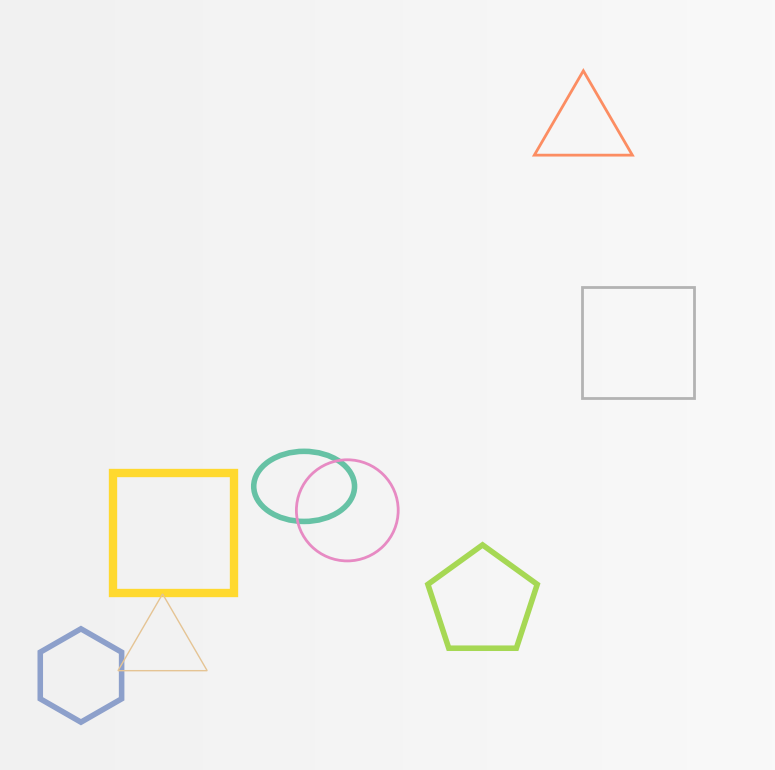[{"shape": "oval", "thickness": 2, "radius": 0.33, "center": [0.392, 0.368]}, {"shape": "triangle", "thickness": 1, "radius": 0.37, "center": [0.753, 0.835]}, {"shape": "hexagon", "thickness": 2, "radius": 0.3, "center": [0.104, 0.123]}, {"shape": "circle", "thickness": 1, "radius": 0.33, "center": [0.448, 0.337]}, {"shape": "pentagon", "thickness": 2, "radius": 0.37, "center": [0.623, 0.218]}, {"shape": "square", "thickness": 3, "radius": 0.39, "center": [0.224, 0.308]}, {"shape": "triangle", "thickness": 0.5, "radius": 0.33, "center": [0.21, 0.162]}, {"shape": "square", "thickness": 1, "radius": 0.36, "center": [0.823, 0.556]}]